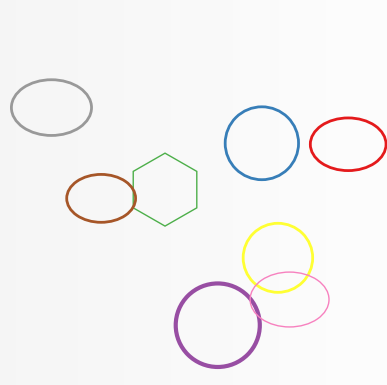[{"shape": "oval", "thickness": 2, "radius": 0.49, "center": [0.899, 0.625]}, {"shape": "circle", "thickness": 2, "radius": 0.47, "center": [0.676, 0.628]}, {"shape": "hexagon", "thickness": 1, "radius": 0.47, "center": [0.426, 0.507]}, {"shape": "circle", "thickness": 3, "radius": 0.54, "center": [0.562, 0.155]}, {"shape": "circle", "thickness": 2, "radius": 0.45, "center": [0.717, 0.33]}, {"shape": "oval", "thickness": 2, "radius": 0.44, "center": [0.261, 0.485]}, {"shape": "oval", "thickness": 1, "radius": 0.51, "center": [0.747, 0.222]}, {"shape": "oval", "thickness": 2, "radius": 0.52, "center": [0.133, 0.721]}]